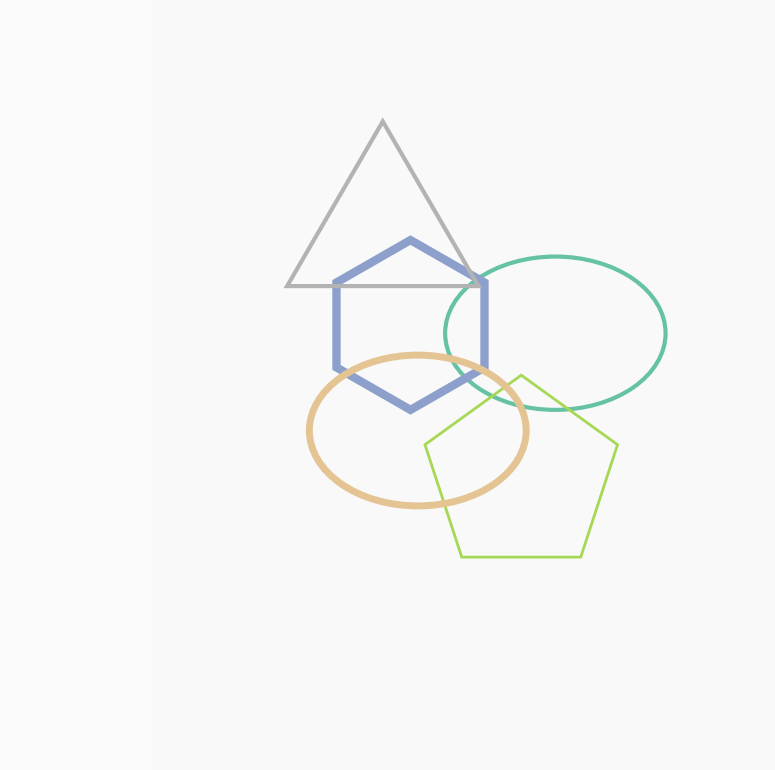[{"shape": "oval", "thickness": 1.5, "radius": 0.71, "center": [0.717, 0.567]}, {"shape": "hexagon", "thickness": 3, "radius": 0.55, "center": [0.53, 0.578]}, {"shape": "pentagon", "thickness": 1, "radius": 0.65, "center": [0.673, 0.382]}, {"shape": "oval", "thickness": 2.5, "radius": 0.7, "center": [0.539, 0.441]}, {"shape": "triangle", "thickness": 1.5, "radius": 0.71, "center": [0.494, 0.7]}]